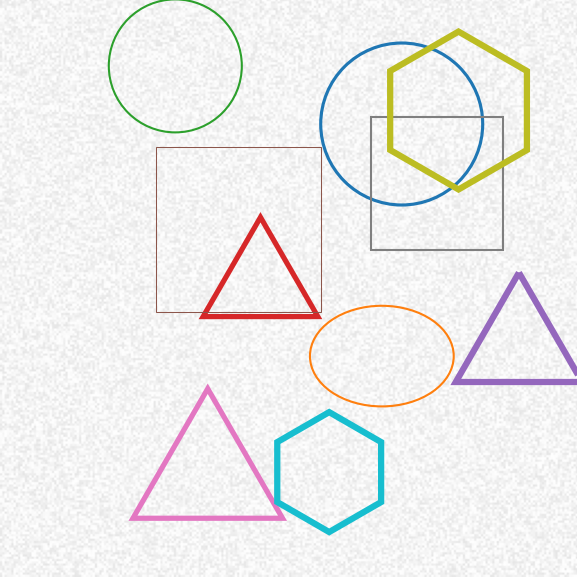[{"shape": "circle", "thickness": 1.5, "radius": 0.7, "center": [0.696, 0.784]}, {"shape": "oval", "thickness": 1, "radius": 0.62, "center": [0.661, 0.383]}, {"shape": "circle", "thickness": 1, "radius": 0.58, "center": [0.304, 0.885]}, {"shape": "triangle", "thickness": 2.5, "radius": 0.57, "center": [0.451, 0.508]}, {"shape": "triangle", "thickness": 3, "radius": 0.63, "center": [0.899, 0.401]}, {"shape": "square", "thickness": 0.5, "radius": 0.71, "center": [0.412, 0.602]}, {"shape": "triangle", "thickness": 2.5, "radius": 0.75, "center": [0.36, 0.176]}, {"shape": "square", "thickness": 1, "radius": 0.57, "center": [0.757, 0.681]}, {"shape": "hexagon", "thickness": 3, "radius": 0.68, "center": [0.794, 0.808]}, {"shape": "hexagon", "thickness": 3, "radius": 0.52, "center": [0.57, 0.182]}]